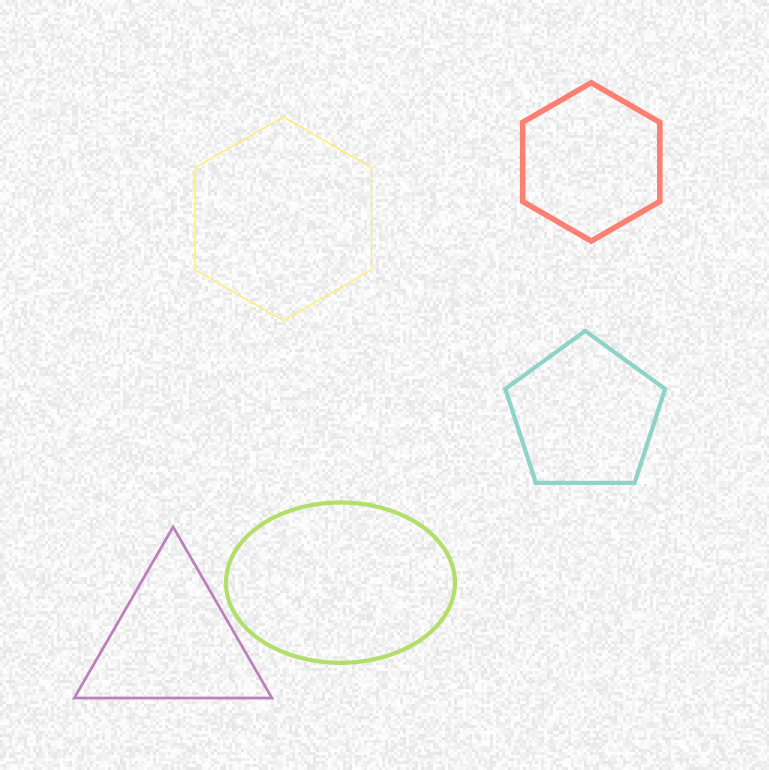[{"shape": "pentagon", "thickness": 1.5, "radius": 0.55, "center": [0.76, 0.461]}, {"shape": "hexagon", "thickness": 2, "radius": 0.51, "center": [0.768, 0.79]}, {"shape": "oval", "thickness": 1.5, "radius": 0.74, "center": [0.442, 0.243]}, {"shape": "triangle", "thickness": 1, "radius": 0.74, "center": [0.225, 0.168]}, {"shape": "hexagon", "thickness": 0.5, "radius": 0.66, "center": [0.368, 0.716]}]